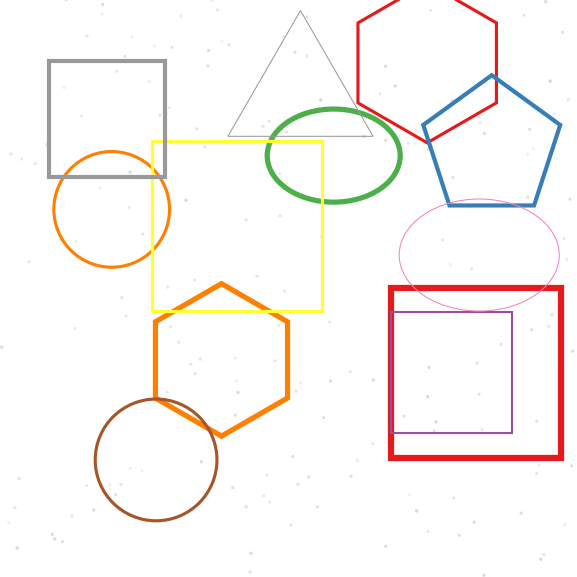[{"shape": "hexagon", "thickness": 1.5, "radius": 0.69, "center": [0.74, 0.89]}, {"shape": "square", "thickness": 3, "radius": 0.74, "center": [0.825, 0.354]}, {"shape": "pentagon", "thickness": 2, "radius": 0.62, "center": [0.852, 0.744]}, {"shape": "oval", "thickness": 2.5, "radius": 0.58, "center": [0.578, 0.73]}, {"shape": "square", "thickness": 1, "radius": 0.52, "center": [0.782, 0.354]}, {"shape": "hexagon", "thickness": 2.5, "radius": 0.66, "center": [0.384, 0.376]}, {"shape": "circle", "thickness": 1.5, "radius": 0.5, "center": [0.193, 0.637]}, {"shape": "square", "thickness": 1.5, "radius": 0.73, "center": [0.41, 0.608]}, {"shape": "circle", "thickness": 1.5, "radius": 0.53, "center": [0.27, 0.203]}, {"shape": "oval", "thickness": 0.5, "radius": 0.69, "center": [0.83, 0.558]}, {"shape": "triangle", "thickness": 0.5, "radius": 0.73, "center": [0.52, 0.836]}, {"shape": "square", "thickness": 2, "radius": 0.5, "center": [0.186, 0.792]}]